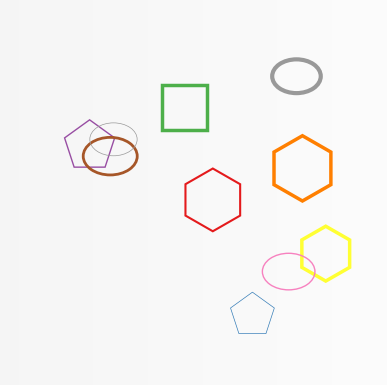[{"shape": "hexagon", "thickness": 1.5, "radius": 0.41, "center": [0.549, 0.481]}, {"shape": "pentagon", "thickness": 0.5, "radius": 0.3, "center": [0.651, 0.182]}, {"shape": "square", "thickness": 2.5, "radius": 0.29, "center": [0.476, 0.721]}, {"shape": "pentagon", "thickness": 1, "radius": 0.34, "center": [0.231, 0.621]}, {"shape": "hexagon", "thickness": 2.5, "radius": 0.42, "center": [0.78, 0.563]}, {"shape": "hexagon", "thickness": 2.5, "radius": 0.36, "center": [0.841, 0.341]}, {"shape": "oval", "thickness": 2, "radius": 0.35, "center": [0.284, 0.594]}, {"shape": "oval", "thickness": 1, "radius": 0.34, "center": [0.745, 0.295]}, {"shape": "oval", "thickness": 3, "radius": 0.31, "center": [0.765, 0.802]}, {"shape": "oval", "thickness": 0.5, "radius": 0.31, "center": [0.293, 0.638]}]